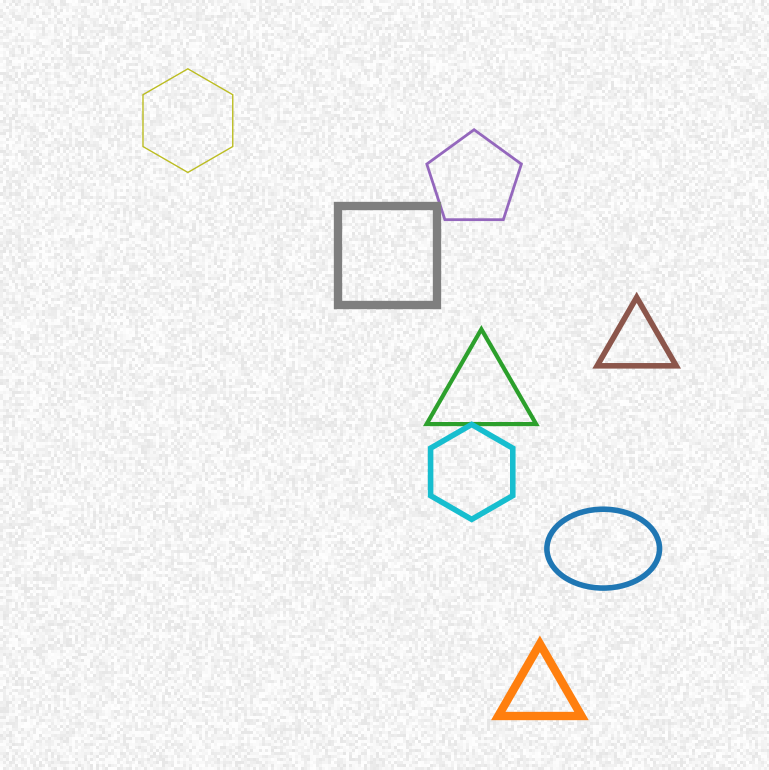[{"shape": "oval", "thickness": 2, "radius": 0.37, "center": [0.783, 0.287]}, {"shape": "triangle", "thickness": 3, "radius": 0.31, "center": [0.701, 0.101]}, {"shape": "triangle", "thickness": 1.5, "radius": 0.41, "center": [0.625, 0.49]}, {"shape": "pentagon", "thickness": 1, "radius": 0.32, "center": [0.616, 0.767]}, {"shape": "triangle", "thickness": 2, "radius": 0.3, "center": [0.827, 0.555]}, {"shape": "square", "thickness": 3, "radius": 0.32, "center": [0.503, 0.668]}, {"shape": "hexagon", "thickness": 0.5, "radius": 0.34, "center": [0.244, 0.843]}, {"shape": "hexagon", "thickness": 2, "radius": 0.31, "center": [0.613, 0.387]}]